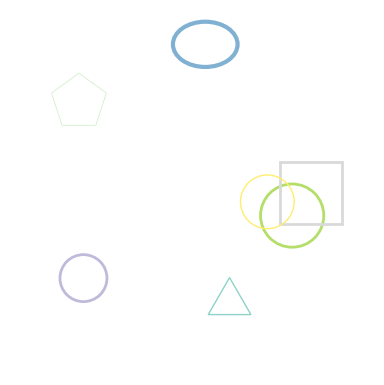[{"shape": "triangle", "thickness": 1, "radius": 0.32, "center": [0.596, 0.215]}, {"shape": "circle", "thickness": 2, "radius": 0.31, "center": [0.217, 0.278]}, {"shape": "oval", "thickness": 3, "radius": 0.42, "center": [0.533, 0.885]}, {"shape": "circle", "thickness": 2, "radius": 0.41, "center": [0.759, 0.44]}, {"shape": "square", "thickness": 2, "radius": 0.4, "center": [0.807, 0.499]}, {"shape": "pentagon", "thickness": 0.5, "radius": 0.37, "center": [0.205, 0.735]}, {"shape": "circle", "thickness": 1, "radius": 0.35, "center": [0.694, 0.476]}]